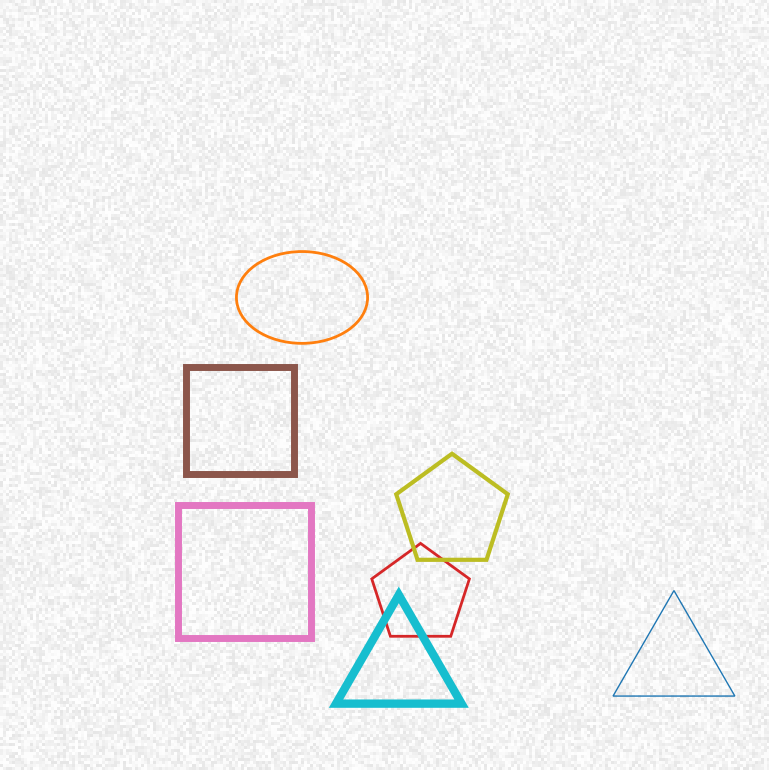[{"shape": "triangle", "thickness": 0.5, "radius": 0.46, "center": [0.875, 0.142]}, {"shape": "oval", "thickness": 1, "radius": 0.43, "center": [0.392, 0.614]}, {"shape": "pentagon", "thickness": 1, "radius": 0.33, "center": [0.546, 0.228]}, {"shape": "square", "thickness": 2.5, "radius": 0.35, "center": [0.312, 0.454]}, {"shape": "square", "thickness": 2.5, "radius": 0.43, "center": [0.317, 0.257]}, {"shape": "pentagon", "thickness": 1.5, "radius": 0.38, "center": [0.587, 0.335]}, {"shape": "triangle", "thickness": 3, "radius": 0.47, "center": [0.518, 0.133]}]